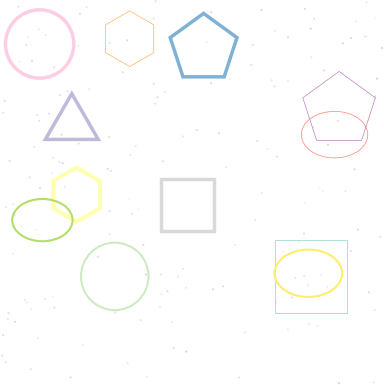[{"shape": "square", "thickness": 0.5, "radius": 0.47, "center": [0.808, 0.282]}, {"shape": "hexagon", "thickness": 3, "radius": 0.35, "center": [0.199, 0.494]}, {"shape": "triangle", "thickness": 2.5, "radius": 0.4, "center": [0.186, 0.678]}, {"shape": "oval", "thickness": 0.5, "radius": 0.43, "center": [0.869, 0.65]}, {"shape": "pentagon", "thickness": 2.5, "radius": 0.46, "center": [0.529, 0.874]}, {"shape": "hexagon", "thickness": 0.5, "radius": 0.36, "center": [0.337, 0.899]}, {"shape": "oval", "thickness": 1.5, "radius": 0.39, "center": [0.11, 0.428]}, {"shape": "circle", "thickness": 2.5, "radius": 0.44, "center": [0.103, 0.886]}, {"shape": "square", "thickness": 2.5, "radius": 0.34, "center": [0.487, 0.467]}, {"shape": "pentagon", "thickness": 0.5, "radius": 0.5, "center": [0.881, 0.715]}, {"shape": "circle", "thickness": 1.5, "radius": 0.44, "center": [0.298, 0.282]}, {"shape": "oval", "thickness": 1.5, "radius": 0.44, "center": [0.801, 0.29]}]